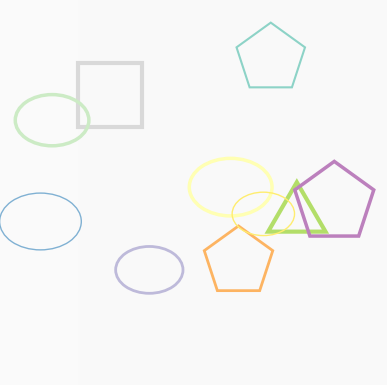[{"shape": "pentagon", "thickness": 1.5, "radius": 0.46, "center": [0.699, 0.848]}, {"shape": "oval", "thickness": 2.5, "radius": 0.53, "center": [0.595, 0.514]}, {"shape": "oval", "thickness": 2, "radius": 0.43, "center": [0.385, 0.299]}, {"shape": "oval", "thickness": 1, "radius": 0.53, "center": [0.104, 0.425]}, {"shape": "pentagon", "thickness": 2, "radius": 0.46, "center": [0.616, 0.32]}, {"shape": "triangle", "thickness": 3, "radius": 0.43, "center": [0.766, 0.441]}, {"shape": "square", "thickness": 3, "radius": 0.41, "center": [0.285, 0.753]}, {"shape": "pentagon", "thickness": 2.5, "radius": 0.54, "center": [0.863, 0.474]}, {"shape": "oval", "thickness": 2.5, "radius": 0.47, "center": [0.134, 0.688]}, {"shape": "oval", "thickness": 1, "radius": 0.4, "center": [0.68, 0.444]}]